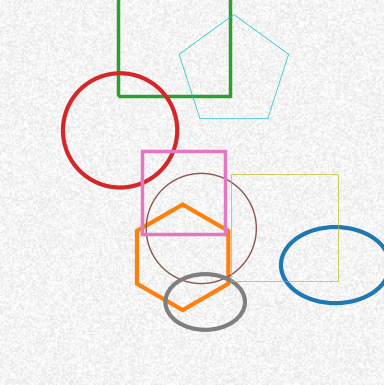[{"shape": "oval", "thickness": 3, "radius": 0.71, "center": [0.871, 0.311]}, {"shape": "hexagon", "thickness": 3, "radius": 0.69, "center": [0.474, 0.332]}, {"shape": "square", "thickness": 2.5, "radius": 0.73, "center": [0.452, 0.896]}, {"shape": "circle", "thickness": 3, "radius": 0.74, "center": [0.312, 0.661]}, {"shape": "circle", "thickness": 1, "radius": 0.72, "center": [0.523, 0.407]}, {"shape": "square", "thickness": 2.5, "radius": 0.54, "center": [0.477, 0.5]}, {"shape": "oval", "thickness": 3, "radius": 0.52, "center": [0.533, 0.216]}, {"shape": "square", "thickness": 0.5, "radius": 0.7, "center": [0.738, 0.409]}, {"shape": "pentagon", "thickness": 0.5, "radius": 0.75, "center": [0.607, 0.813]}]